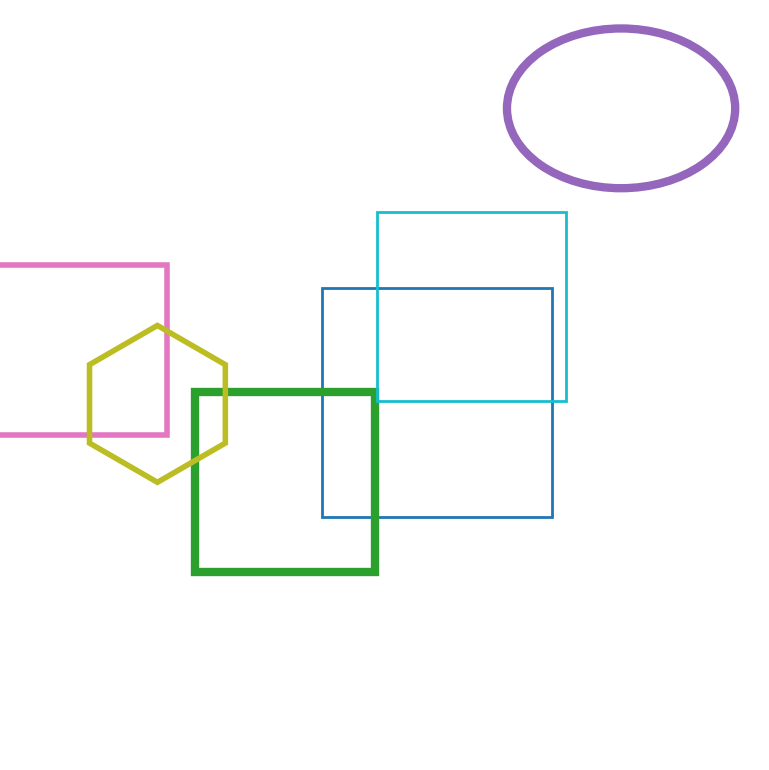[{"shape": "square", "thickness": 1, "radius": 0.75, "center": [0.568, 0.477]}, {"shape": "square", "thickness": 3, "radius": 0.58, "center": [0.37, 0.374]}, {"shape": "oval", "thickness": 3, "radius": 0.74, "center": [0.807, 0.859]}, {"shape": "square", "thickness": 2, "radius": 0.55, "center": [0.106, 0.545]}, {"shape": "hexagon", "thickness": 2, "radius": 0.51, "center": [0.204, 0.475]}, {"shape": "square", "thickness": 1, "radius": 0.61, "center": [0.612, 0.602]}]